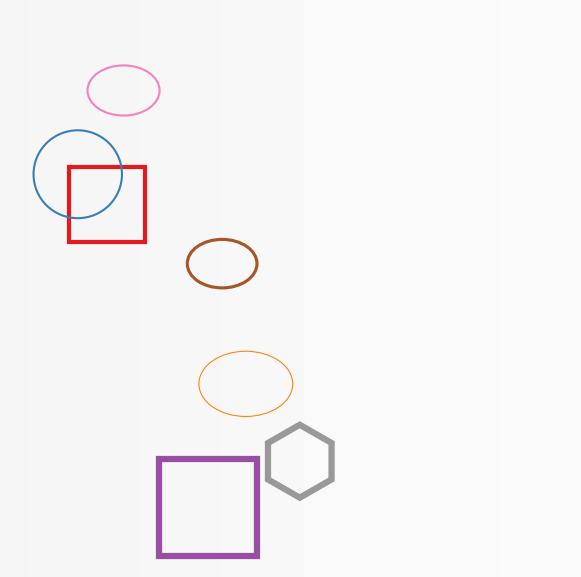[{"shape": "square", "thickness": 2, "radius": 0.32, "center": [0.184, 0.645]}, {"shape": "circle", "thickness": 1, "radius": 0.38, "center": [0.134, 0.697]}, {"shape": "square", "thickness": 3, "radius": 0.42, "center": [0.358, 0.12]}, {"shape": "oval", "thickness": 0.5, "radius": 0.4, "center": [0.423, 0.334]}, {"shape": "oval", "thickness": 1.5, "radius": 0.3, "center": [0.382, 0.543]}, {"shape": "oval", "thickness": 1, "radius": 0.31, "center": [0.213, 0.842]}, {"shape": "hexagon", "thickness": 3, "radius": 0.32, "center": [0.516, 0.2]}]